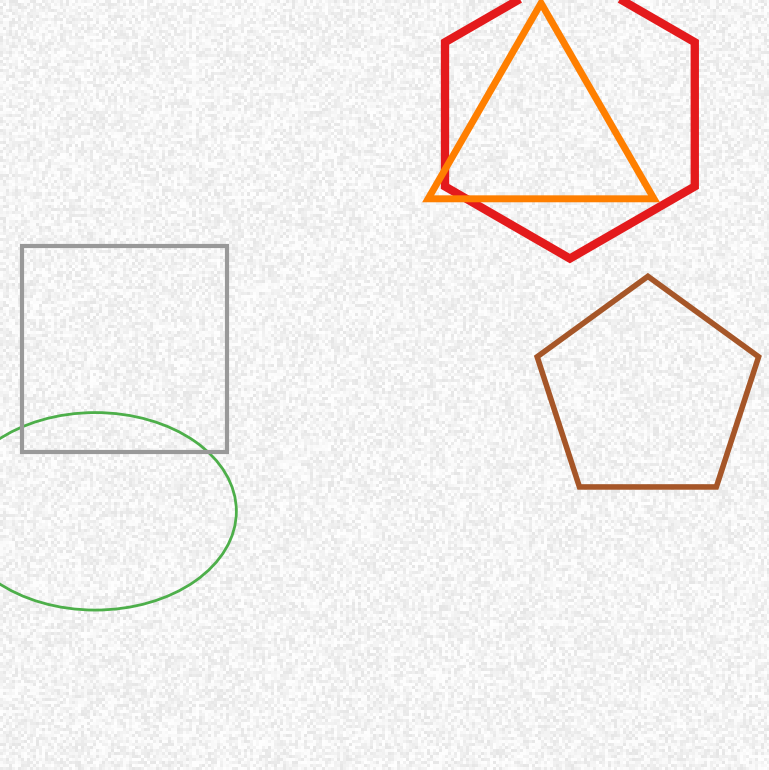[{"shape": "hexagon", "thickness": 3, "radius": 0.94, "center": [0.74, 0.852]}, {"shape": "oval", "thickness": 1, "radius": 0.92, "center": [0.124, 0.336]}, {"shape": "triangle", "thickness": 2.5, "radius": 0.85, "center": [0.703, 0.826]}, {"shape": "pentagon", "thickness": 2, "radius": 0.76, "center": [0.841, 0.49]}, {"shape": "square", "thickness": 1.5, "radius": 0.67, "center": [0.162, 0.547]}]